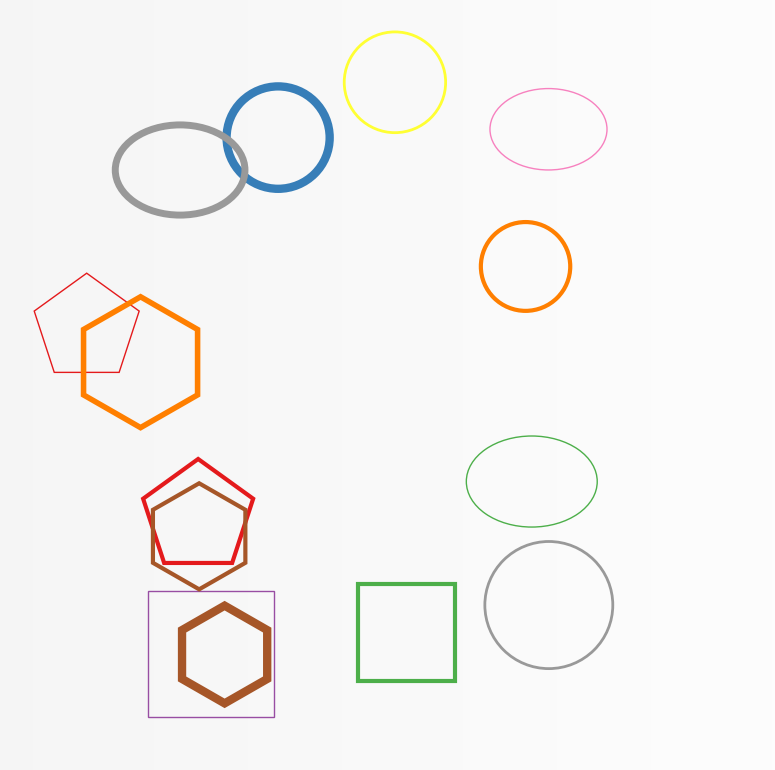[{"shape": "pentagon", "thickness": 1.5, "radius": 0.37, "center": [0.256, 0.329]}, {"shape": "pentagon", "thickness": 0.5, "radius": 0.36, "center": [0.112, 0.574]}, {"shape": "circle", "thickness": 3, "radius": 0.33, "center": [0.359, 0.821]}, {"shape": "oval", "thickness": 0.5, "radius": 0.42, "center": [0.686, 0.375]}, {"shape": "square", "thickness": 1.5, "radius": 0.32, "center": [0.525, 0.179]}, {"shape": "square", "thickness": 0.5, "radius": 0.41, "center": [0.272, 0.151]}, {"shape": "hexagon", "thickness": 2, "radius": 0.42, "center": [0.181, 0.53]}, {"shape": "circle", "thickness": 1.5, "radius": 0.29, "center": [0.678, 0.654]}, {"shape": "circle", "thickness": 1, "radius": 0.33, "center": [0.51, 0.893]}, {"shape": "hexagon", "thickness": 1.5, "radius": 0.34, "center": [0.257, 0.303]}, {"shape": "hexagon", "thickness": 3, "radius": 0.32, "center": [0.29, 0.15]}, {"shape": "oval", "thickness": 0.5, "radius": 0.38, "center": [0.708, 0.832]}, {"shape": "circle", "thickness": 1, "radius": 0.41, "center": [0.708, 0.214]}, {"shape": "oval", "thickness": 2.5, "radius": 0.42, "center": [0.232, 0.779]}]